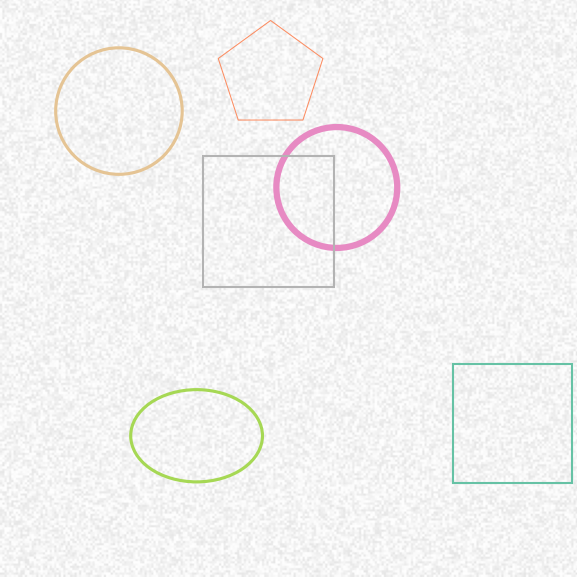[{"shape": "square", "thickness": 1, "radius": 0.52, "center": [0.888, 0.266]}, {"shape": "pentagon", "thickness": 0.5, "radius": 0.48, "center": [0.469, 0.868]}, {"shape": "circle", "thickness": 3, "radius": 0.52, "center": [0.583, 0.674]}, {"shape": "oval", "thickness": 1.5, "radius": 0.57, "center": [0.34, 0.245]}, {"shape": "circle", "thickness": 1.5, "radius": 0.55, "center": [0.206, 0.807]}, {"shape": "square", "thickness": 1, "radius": 0.57, "center": [0.465, 0.616]}]